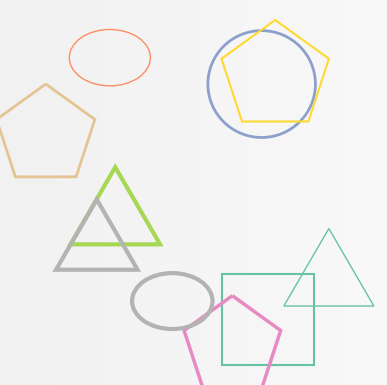[{"shape": "triangle", "thickness": 1, "radius": 0.67, "center": [0.849, 0.272]}, {"shape": "square", "thickness": 1.5, "radius": 0.59, "center": [0.691, 0.17]}, {"shape": "oval", "thickness": 1, "radius": 0.52, "center": [0.283, 0.85]}, {"shape": "circle", "thickness": 2, "radius": 0.69, "center": [0.675, 0.782]}, {"shape": "pentagon", "thickness": 2.5, "radius": 0.65, "center": [0.6, 0.101]}, {"shape": "triangle", "thickness": 3, "radius": 0.67, "center": [0.297, 0.432]}, {"shape": "pentagon", "thickness": 1.5, "radius": 0.73, "center": [0.71, 0.802]}, {"shape": "pentagon", "thickness": 2, "radius": 0.67, "center": [0.118, 0.649]}, {"shape": "oval", "thickness": 3, "radius": 0.52, "center": [0.445, 0.218]}, {"shape": "triangle", "thickness": 3, "radius": 0.61, "center": [0.25, 0.36]}]